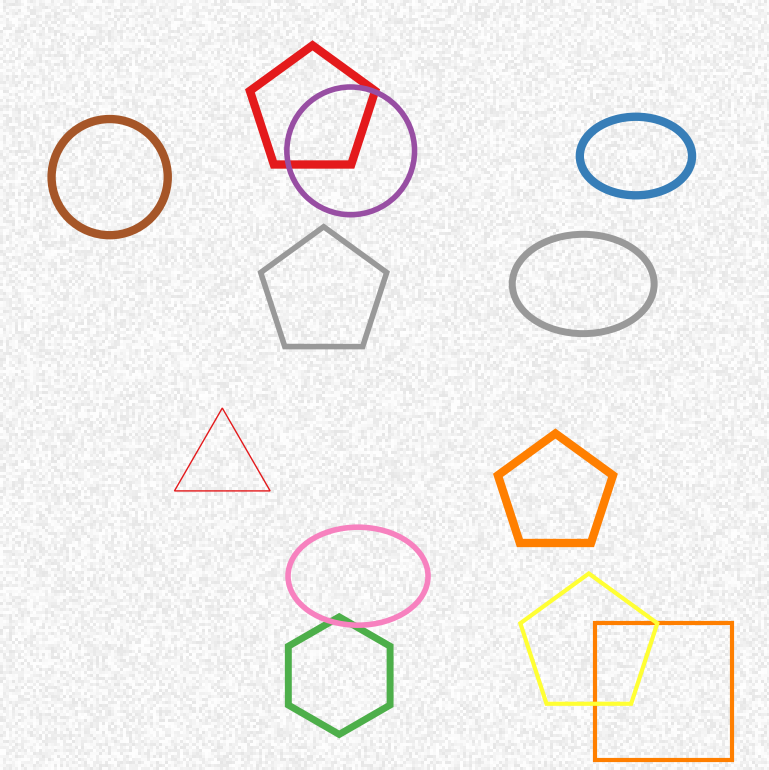[{"shape": "pentagon", "thickness": 3, "radius": 0.43, "center": [0.406, 0.856]}, {"shape": "triangle", "thickness": 0.5, "radius": 0.36, "center": [0.289, 0.398]}, {"shape": "oval", "thickness": 3, "radius": 0.36, "center": [0.826, 0.797]}, {"shape": "hexagon", "thickness": 2.5, "radius": 0.38, "center": [0.441, 0.123]}, {"shape": "circle", "thickness": 2, "radius": 0.41, "center": [0.455, 0.804]}, {"shape": "pentagon", "thickness": 3, "radius": 0.39, "center": [0.721, 0.358]}, {"shape": "square", "thickness": 1.5, "radius": 0.44, "center": [0.862, 0.101]}, {"shape": "pentagon", "thickness": 1.5, "radius": 0.47, "center": [0.765, 0.162]}, {"shape": "circle", "thickness": 3, "radius": 0.38, "center": [0.142, 0.77]}, {"shape": "oval", "thickness": 2, "radius": 0.45, "center": [0.465, 0.252]}, {"shape": "oval", "thickness": 2.5, "radius": 0.46, "center": [0.757, 0.631]}, {"shape": "pentagon", "thickness": 2, "radius": 0.43, "center": [0.42, 0.62]}]